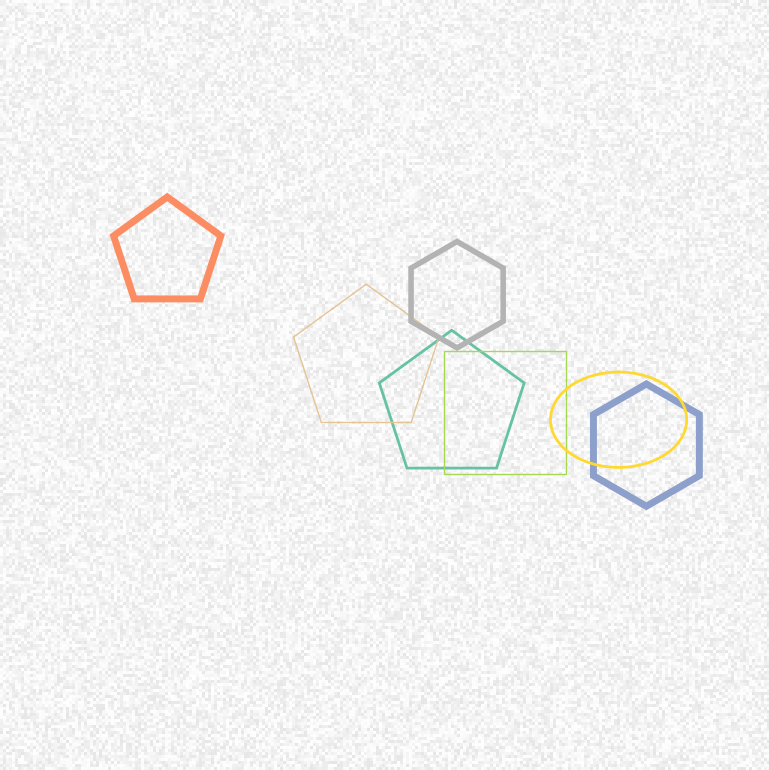[{"shape": "pentagon", "thickness": 1, "radius": 0.49, "center": [0.587, 0.472]}, {"shape": "pentagon", "thickness": 2.5, "radius": 0.37, "center": [0.217, 0.671]}, {"shape": "hexagon", "thickness": 2.5, "radius": 0.4, "center": [0.839, 0.422]}, {"shape": "square", "thickness": 0.5, "radius": 0.4, "center": [0.656, 0.465]}, {"shape": "oval", "thickness": 1, "radius": 0.44, "center": [0.803, 0.455]}, {"shape": "pentagon", "thickness": 0.5, "radius": 0.5, "center": [0.476, 0.532]}, {"shape": "hexagon", "thickness": 2, "radius": 0.35, "center": [0.594, 0.617]}]